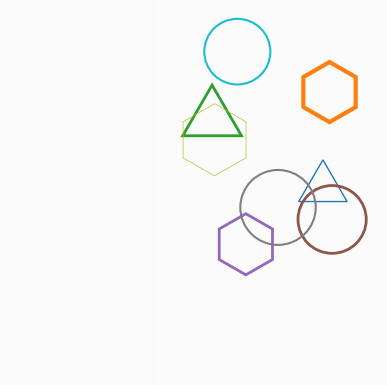[{"shape": "triangle", "thickness": 1, "radius": 0.36, "center": [0.833, 0.513]}, {"shape": "hexagon", "thickness": 3, "radius": 0.39, "center": [0.85, 0.761]}, {"shape": "triangle", "thickness": 2, "radius": 0.44, "center": [0.547, 0.691]}, {"shape": "hexagon", "thickness": 2, "radius": 0.4, "center": [0.634, 0.366]}, {"shape": "circle", "thickness": 2, "radius": 0.44, "center": [0.857, 0.43]}, {"shape": "circle", "thickness": 1.5, "radius": 0.49, "center": [0.717, 0.461]}, {"shape": "hexagon", "thickness": 0.5, "radius": 0.47, "center": [0.554, 0.637]}, {"shape": "circle", "thickness": 1.5, "radius": 0.43, "center": [0.612, 0.866]}]